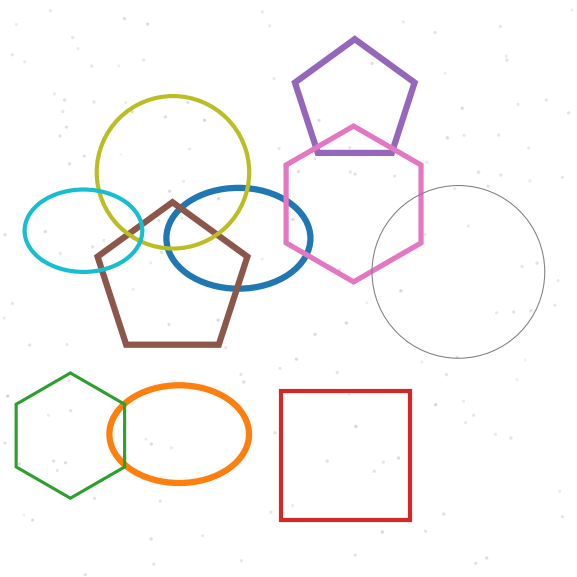[{"shape": "oval", "thickness": 3, "radius": 0.62, "center": [0.413, 0.587]}, {"shape": "oval", "thickness": 3, "radius": 0.6, "center": [0.31, 0.247]}, {"shape": "hexagon", "thickness": 1.5, "radius": 0.54, "center": [0.122, 0.245]}, {"shape": "square", "thickness": 2, "radius": 0.56, "center": [0.598, 0.211]}, {"shape": "pentagon", "thickness": 3, "radius": 0.54, "center": [0.614, 0.822]}, {"shape": "pentagon", "thickness": 3, "radius": 0.68, "center": [0.299, 0.513]}, {"shape": "hexagon", "thickness": 2.5, "radius": 0.67, "center": [0.612, 0.646]}, {"shape": "circle", "thickness": 0.5, "radius": 0.75, "center": [0.794, 0.528]}, {"shape": "circle", "thickness": 2, "radius": 0.66, "center": [0.299, 0.701]}, {"shape": "oval", "thickness": 2, "radius": 0.51, "center": [0.145, 0.6]}]